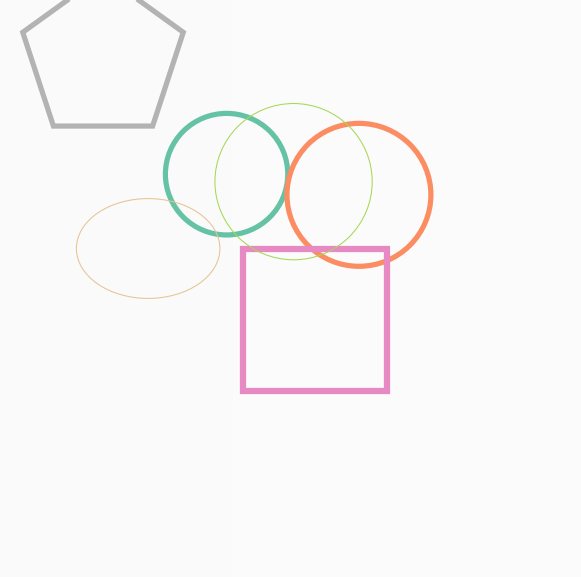[{"shape": "circle", "thickness": 2.5, "radius": 0.53, "center": [0.39, 0.698]}, {"shape": "circle", "thickness": 2.5, "radius": 0.62, "center": [0.618, 0.662]}, {"shape": "square", "thickness": 3, "radius": 0.62, "center": [0.542, 0.445]}, {"shape": "circle", "thickness": 0.5, "radius": 0.68, "center": [0.505, 0.685]}, {"shape": "oval", "thickness": 0.5, "radius": 0.62, "center": [0.255, 0.569]}, {"shape": "pentagon", "thickness": 2.5, "radius": 0.73, "center": [0.177, 0.898]}]